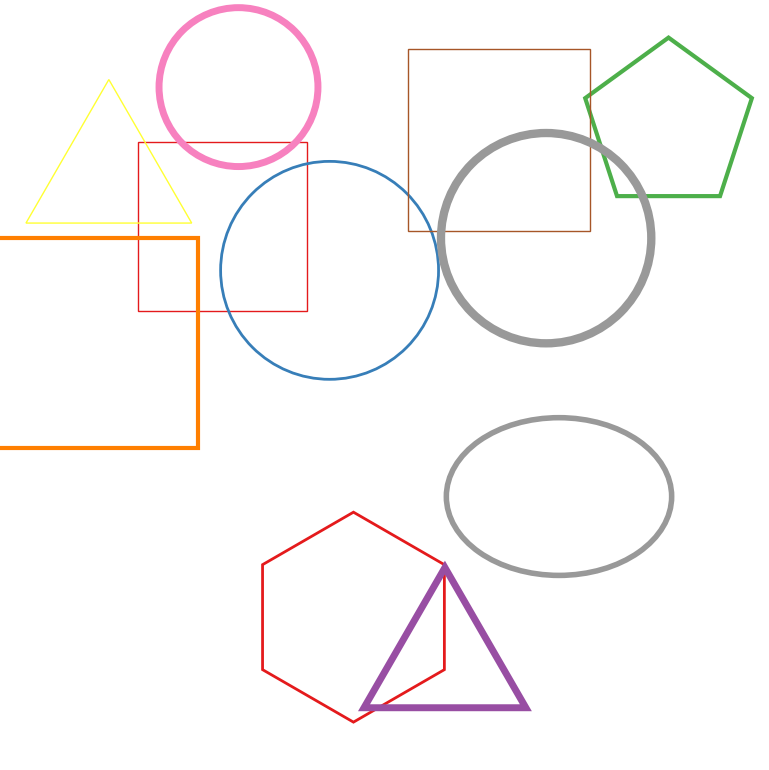[{"shape": "hexagon", "thickness": 1, "radius": 0.68, "center": [0.459, 0.198]}, {"shape": "square", "thickness": 0.5, "radius": 0.55, "center": [0.289, 0.706]}, {"shape": "circle", "thickness": 1, "radius": 0.71, "center": [0.428, 0.649]}, {"shape": "pentagon", "thickness": 1.5, "radius": 0.57, "center": [0.868, 0.837]}, {"shape": "triangle", "thickness": 2.5, "radius": 0.61, "center": [0.578, 0.142]}, {"shape": "square", "thickness": 1.5, "radius": 0.68, "center": [0.12, 0.554]}, {"shape": "triangle", "thickness": 0.5, "radius": 0.62, "center": [0.141, 0.772]}, {"shape": "square", "thickness": 0.5, "radius": 0.59, "center": [0.648, 0.818]}, {"shape": "circle", "thickness": 2.5, "radius": 0.52, "center": [0.31, 0.887]}, {"shape": "circle", "thickness": 3, "radius": 0.68, "center": [0.709, 0.691]}, {"shape": "oval", "thickness": 2, "radius": 0.73, "center": [0.726, 0.355]}]